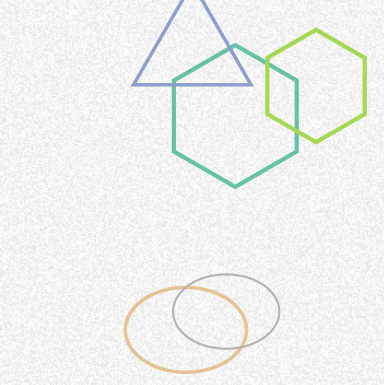[{"shape": "hexagon", "thickness": 3, "radius": 0.92, "center": [0.611, 0.699]}, {"shape": "triangle", "thickness": 2.5, "radius": 0.88, "center": [0.499, 0.868]}, {"shape": "hexagon", "thickness": 3, "radius": 0.73, "center": [0.821, 0.777]}, {"shape": "oval", "thickness": 2.5, "radius": 0.79, "center": [0.483, 0.143]}, {"shape": "oval", "thickness": 1.5, "radius": 0.69, "center": [0.587, 0.191]}]